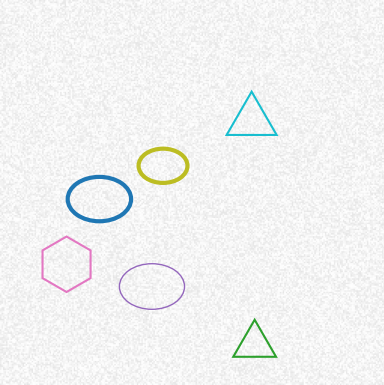[{"shape": "oval", "thickness": 3, "radius": 0.41, "center": [0.258, 0.483]}, {"shape": "triangle", "thickness": 1.5, "radius": 0.32, "center": [0.661, 0.105]}, {"shape": "oval", "thickness": 1, "radius": 0.42, "center": [0.395, 0.256]}, {"shape": "hexagon", "thickness": 1.5, "radius": 0.36, "center": [0.173, 0.314]}, {"shape": "oval", "thickness": 3, "radius": 0.32, "center": [0.423, 0.569]}, {"shape": "triangle", "thickness": 1.5, "radius": 0.37, "center": [0.654, 0.687]}]